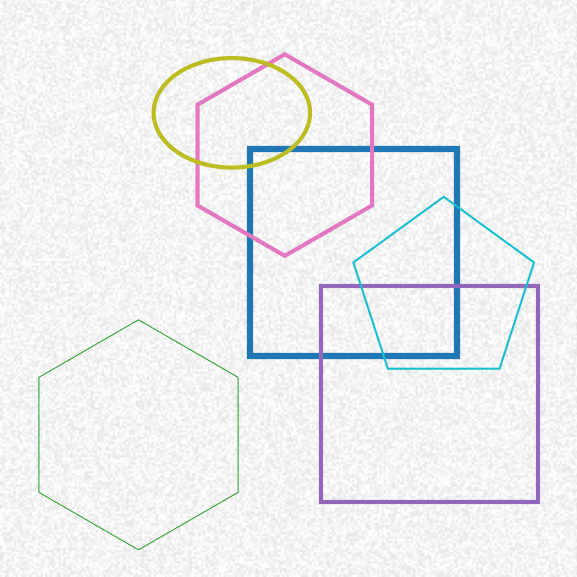[{"shape": "square", "thickness": 3, "radius": 0.9, "center": [0.613, 0.562]}, {"shape": "hexagon", "thickness": 0.5, "radius": 1.0, "center": [0.24, 0.246]}, {"shape": "square", "thickness": 2, "radius": 0.94, "center": [0.744, 0.317]}, {"shape": "hexagon", "thickness": 2, "radius": 0.87, "center": [0.493, 0.731]}, {"shape": "oval", "thickness": 2, "radius": 0.68, "center": [0.401, 0.804]}, {"shape": "pentagon", "thickness": 1, "radius": 0.82, "center": [0.768, 0.494]}]